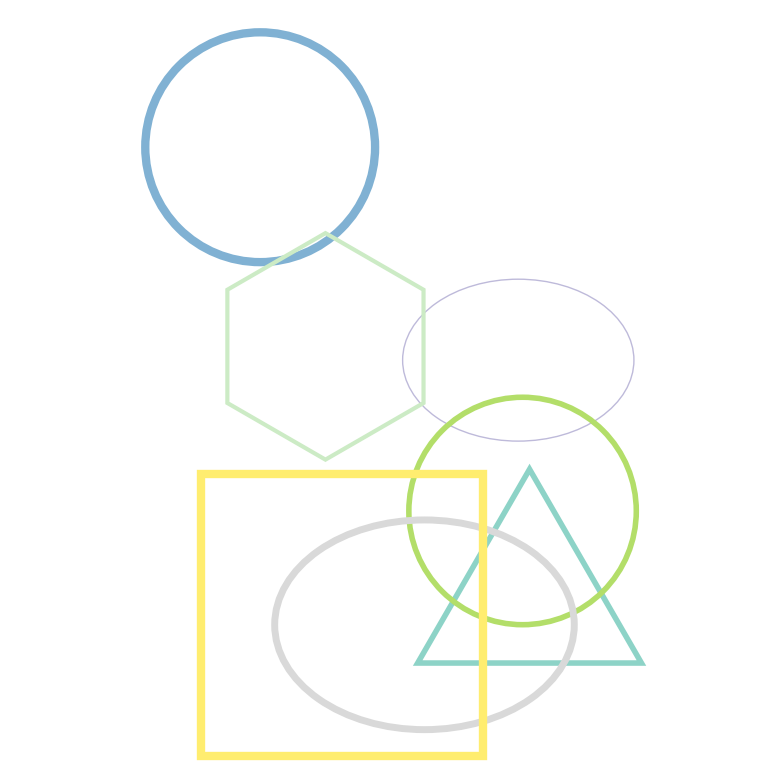[{"shape": "triangle", "thickness": 2, "radius": 0.84, "center": [0.688, 0.223]}, {"shape": "oval", "thickness": 0.5, "radius": 0.75, "center": [0.673, 0.532]}, {"shape": "circle", "thickness": 3, "radius": 0.75, "center": [0.338, 0.809]}, {"shape": "circle", "thickness": 2, "radius": 0.74, "center": [0.679, 0.336]}, {"shape": "oval", "thickness": 2.5, "radius": 0.97, "center": [0.551, 0.189]}, {"shape": "hexagon", "thickness": 1.5, "radius": 0.74, "center": [0.423, 0.55]}, {"shape": "square", "thickness": 3, "radius": 0.91, "center": [0.444, 0.202]}]